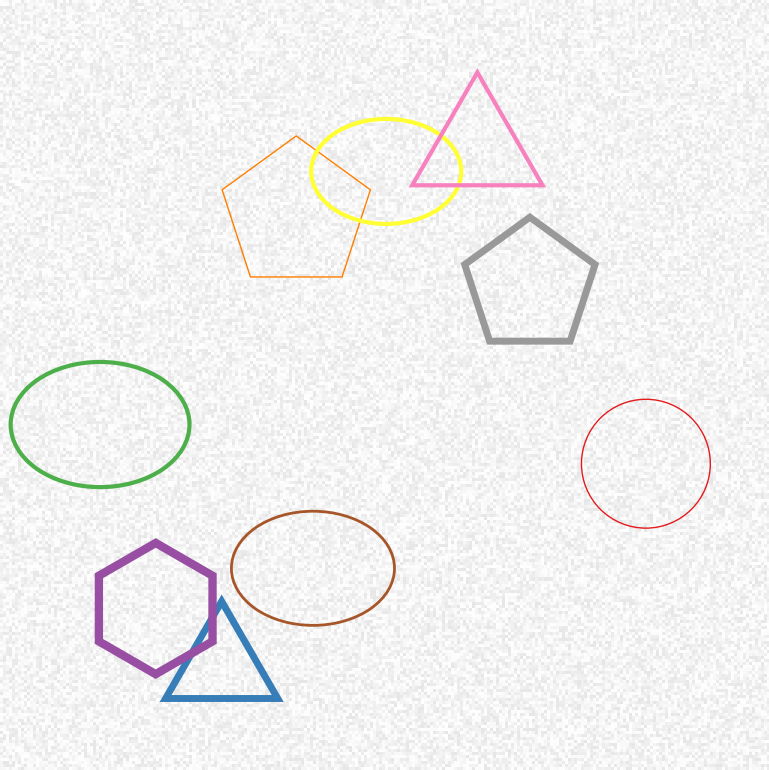[{"shape": "circle", "thickness": 0.5, "radius": 0.42, "center": [0.839, 0.398]}, {"shape": "triangle", "thickness": 2.5, "radius": 0.42, "center": [0.288, 0.135]}, {"shape": "oval", "thickness": 1.5, "radius": 0.58, "center": [0.13, 0.449]}, {"shape": "hexagon", "thickness": 3, "radius": 0.43, "center": [0.202, 0.21]}, {"shape": "pentagon", "thickness": 0.5, "radius": 0.51, "center": [0.385, 0.722]}, {"shape": "oval", "thickness": 1.5, "radius": 0.49, "center": [0.502, 0.777]}, {"shape": "oval", "thickness": 1, "radius": 0.53, "center": [0.406, 0.262]}, {"shape": "triangle", "thickness": 1.5, "radius": 0.49, "center": [0.62, 0.808]}, {"shape": "pentagon", "thickness": 2.5, "radius": 0.44, "center": [0.688, 0.629]}]